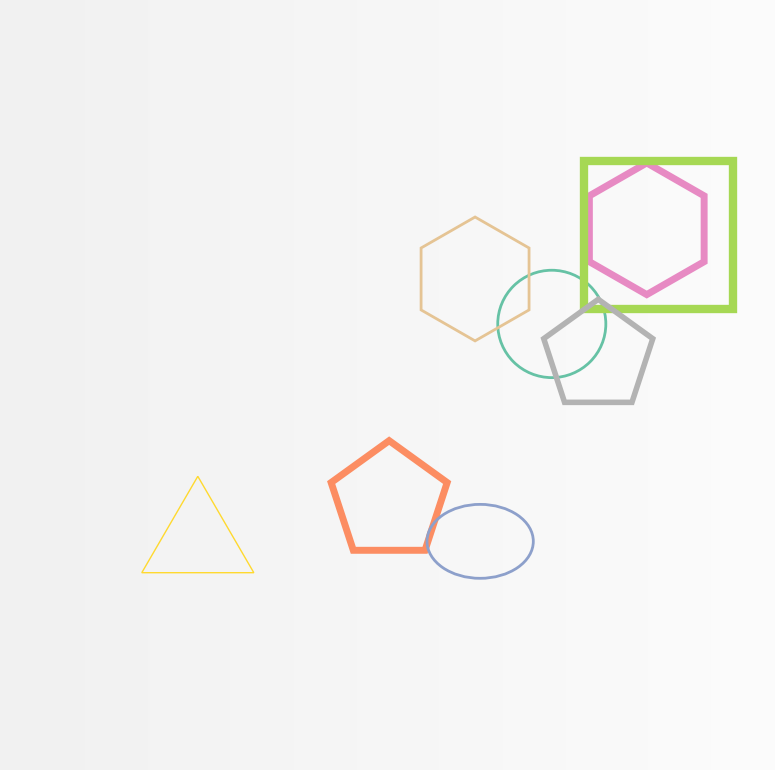[{"shape": "circle", "thickness": 1, "radius": 0.35, "center": [0.712, 0.579]}, {"shape": "pentagon", "thickness": 2.5, "radius": 0.39, "center": [0.502, 0.349]}, {"shape": "oval", "thickness": 1, "radius": 0.34, "center": [0.62, 0.297]}, {"shape": "hexagon", "thickness": 2.5, "radius": 0.43, "center": [0.835, 0.703]}, {"shape": "square", "thickness": 3, "radius": 0.48, "center": [0.849, 0.695]}, {"shape": "triangle", "thickness": 0.5, "radius": 0.42, "center": [0.255, 0.298]}, {"shape": "hexagon", "thickness": 1, "radius": 0.4, "center": [0.613, 0.638]}, {"shape": "pentagon", "thickness": 2, "radius": 0.37, "center": [0.772, 0.537]}]